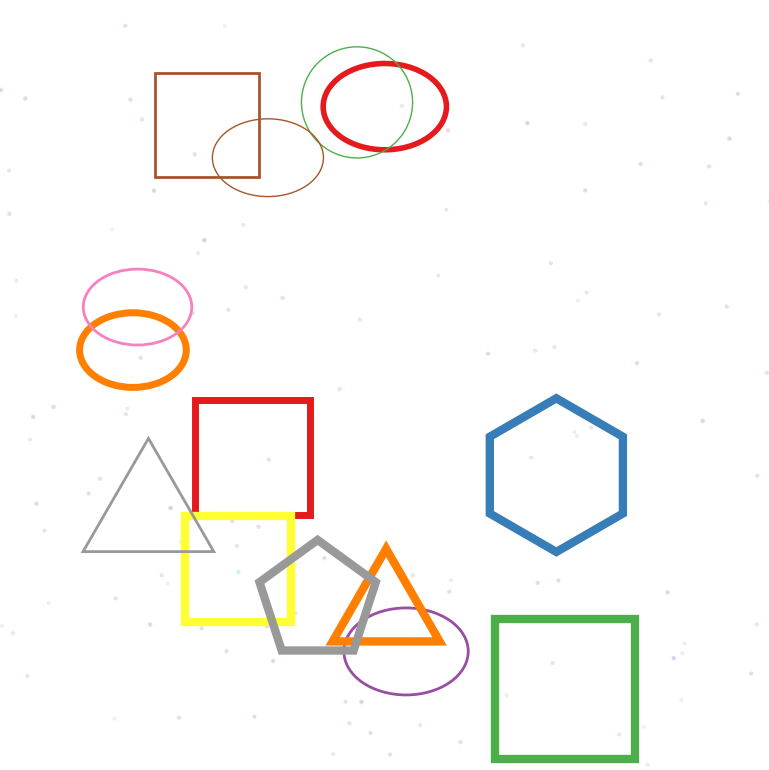[{"shape": "oval", "thickness": 2, "radius": 0.4, "center": [0.5, 0.862]}, {"shape": "square", "thickness": 2.5, "radius": 0.37, "center": [0.327, 0.406]}, {"shape": "hexagon", "thickness": 3, "radius": 0.5, "center": [0.723, 0.383]}, {"shape": "circle", "thickness": 0.5, "radius": 0.36, "center": [0.464, 0.867]}, {"shape": "square", "thickness": 3, "radius": 0.46, "center": [0.734, 0.105]}, {"shape": "oval", "thickness": 1, "radius": 0.4, "center": [0.527, 0.154]}, {"shape": "triangle", "thickness": 3, "radius": 0.4, "center": [0.501, 0.207]}, {"shape": "oval", "thickness": 2.5, "radius": 0.35, "center": [0.173, 0.545]}, {"shape": "square", "thickness": 3, "radius": 0.34, "center": [0.31, 0.261]}, {"shape": "oval", "thickness": 0.5, "radius": 0.36, "center": [0.348, 0.795]}, {"shape": "square", "thickness": 1, "radius": 0.34, "center": [0.269, 0.838]}, {"shape": "oval", "thickness": 1, "radius": 0.35, "center": [0.179, 0.601]}, {"shape": "triangle", "thickness": 1, "radius": 0.49, "center": [0.193, 0.333]}, {"shape": "pentagon", "thickness": 3, "radius": 0.4, "center": [0.412, 0.219]}]